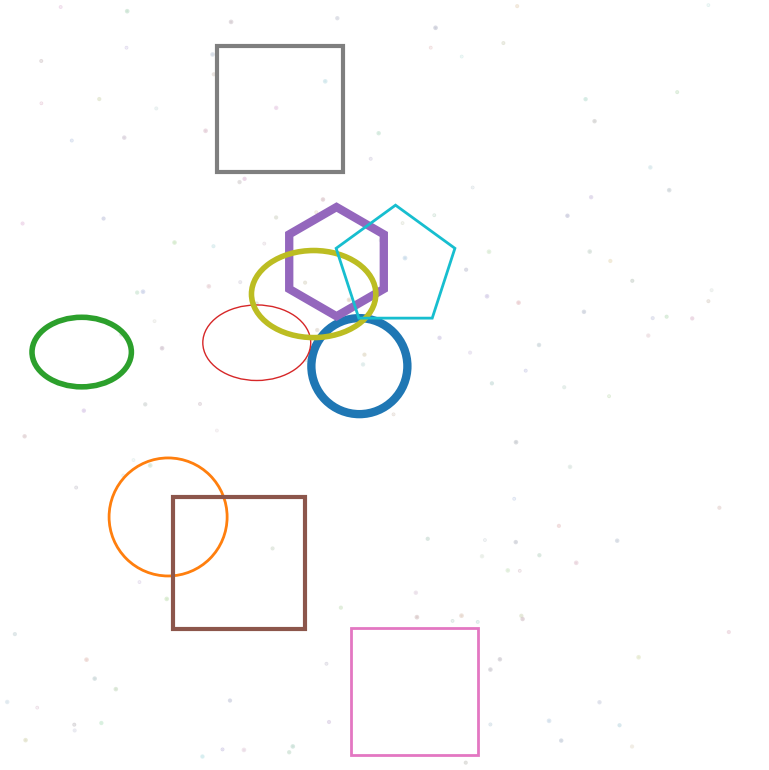[{"shape": "circle", "thickness": 3, "radius": 0.31, "center": [0.467, 0.525]}, {"shape": "circle", "thickness": 1, "radius": 0.38, "center": [0.218, 0.329]}, {"shape": "oval", "thickness": 2, "radius": 0.32, "center": [0.106, 0.543]}, {"shape": "oval", "thickness": 0.5, "radius": 0.35, "center": [0.333, 0.555]}, {"shape": "hexagon", "thickness": 3, "radius": 0.35, "center": [0.437, 0.66]}, {"shape": "square", "thickness": 1.5, "radius": 0.43, "center": [0.311, 0.269]}, {"shape": "square", "thickness": 1, "radius": 0.41, "center": [0.538, 0.102]}, {"shape": "square", "thickness": 1.5, "radius": 0.41, "center": [0.364, 0.858]}, {"shape": "oval", "thickness": 2, "radius": 0.4, "center": [0.407, 0.618]}, {"shape": "pentagon", "thickness": 1, "radius": 0.41, "center": [0.514, 0.652]}]